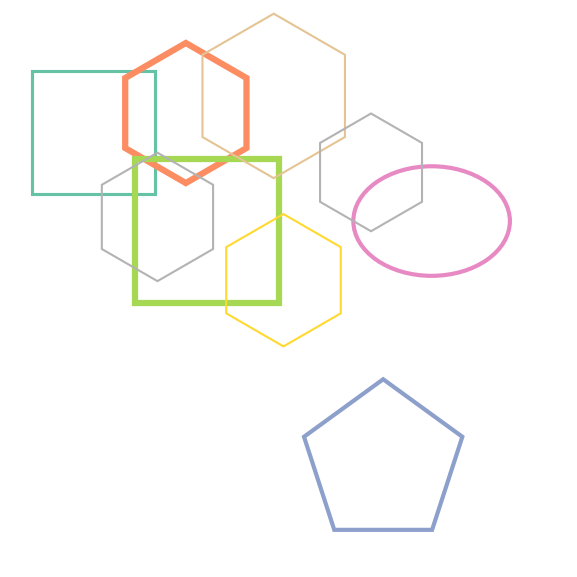[{"shape": "square", "thickness": 1.5, "radius": 0.53, "center": [0.163, 0.77]}, {"shape": "hexagon", "thickness": 3, "radius": 0.61, "center": [0.322, 0.803]}, {"shape": "pentagon", "thickness": 2, "radius": 0.72, "center": [0.664, 0.198]}, {"shape": "oval", "thickness": 2, "radius": 0.68, "center": [0.747, 0.616]}, {"shape": "square", "thickness": 3, "radius": 0.62, "center": [0.359, 0.599]}, {"shape": "hexagon", "thickness": 1, "radius": 0.57, "center": [0.491, 0.514]}, {"shape": "hexagon", "thickness": 1, "radius": 0.71, "center": [0.474, 0.833]}, {"shape": "hexagon", "thickness": 1, "radius": 0.56, "center": [0.273, 0.624]}, {"shape": "hexagon", "thickness": 1, "radius": 0.51, "center": [0.642, 0.701]}]